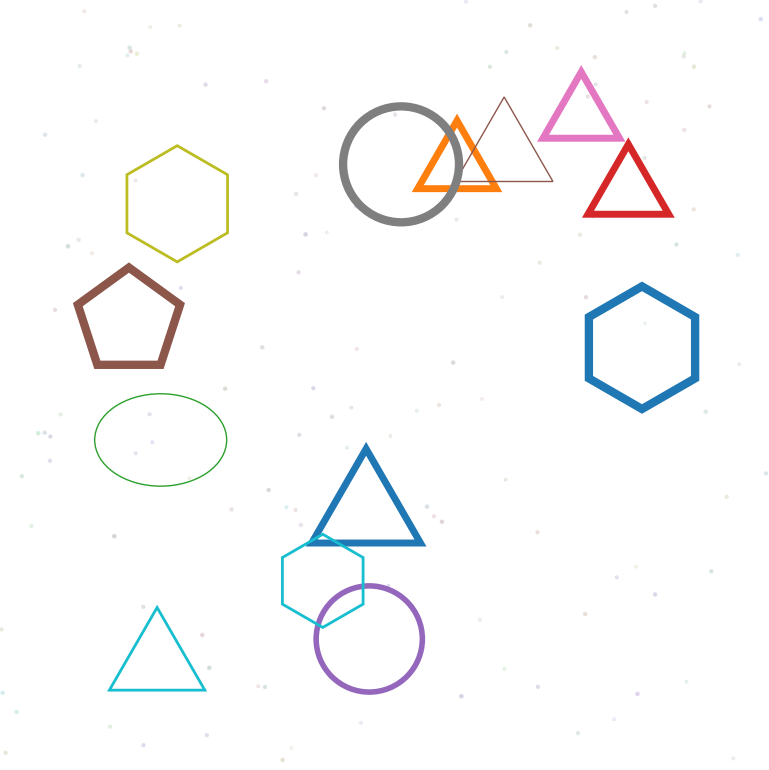[{"shape": "triangle", "thickness": 2.5, "radius": 0.41, "center": [0.475, 0.336]}, {"shape": "hexagon", "thickness": 3, "radius": 0.4, "center": [0.834, 0.548]}, {"shape": "triangle", "thickness": 2.5, "radius": 0.29, "center": [0.594, 0.784]}, {"shape": "oval", "thickness": 0.5, "radius": 0.43, "center": [0.209, 0.429]}, {"shape": "triangle", "thickness": 2.5, "radius": 0.3, "center": [0.816, 0.752]}, {"shape": "circle", "thickness": 2, "radius": 0.34, "center": [0.48, 0.17]}, {"shape": "pentagon", "thickness": 3, "radius": 0.35, "center": [0.167, 0.583]}, {"shape": "triangle", "thickness": 0.5, "radius": 0.37, "center": [0.655, 0.801]}, {"shape": "triangle", "thickness": 2.5, "radius": 0.29, "center": [0.755, 0.849]}, {"shape": "circle", "thickness": 3, "radius": 0.38, "center": [0.521, 0.787]}, {"shape": "hexagon", "thickness": 1, "radius": 0.38, "center": [0.23, 0.735]}, {"shape": "triangle", "thickness": 1, "radius": 0.36, "center": [0.204, 0.139]}, {"shape": "hexagon", "thickness": 1, "radius": 0.3, "center": [0.419, 0.246]}]